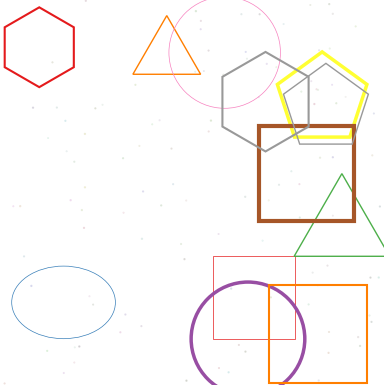[{"shape": "square", "thickness": 0.5, "radius": 0.54, "center": [0.66, 0.228]}, {"shape": "hexagon", "thickness": 1.5, "radius": 0.52, "center": [0.102, 0.877]}, {"shape": "oval", "thickness": 0.5, "radius": 0.67, "center": [0.165, 0.215]}, {"shape": "triangle", "thickness": 1, "radius": 0.72, "center": [0.888, 0.406]}, {"shape": "circle", "thickness": 2.5, "radius": 0.74, "center": [0.644, 0.12]}, {"shape": "triangle", "thickness": 1, "radius": 0.51, "center": [0.433, 0.858]}, {"shape": "square", "thickness": 1.5, "radius": 0.63, "center": [0.826, 0.132]}, {"shape": "pentagon", "thickness": 2.5, "radius": 0.61, "center": [0.837, 0.743]}, {"shape": "square", "thickness": 3, "radius": 0.62, "center": [0.795, 0.549]}, {"shape": "circle", "thickness": 0.5, "radius": 0.72, "center": [0.584, 0.864]}, {"shape": "pentagon", "thickness": 1, "radius": 0.58, "center": [0.847, 0.719]}, {"shape": "hexagon", "thickness": 1.5, "radius": 0.65, "center": [0.69, 0.736]}]